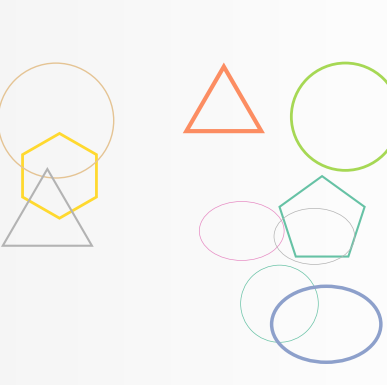[{"shape": "pentagon", "thickness": 1.5, "radius": 0.58, "center": [0.831, 0.427]}, {"shape": "circle", "thickness": 0.5, "radius": 0.5, "center": [0.721, 0.211]}, {"shape": "triangle", "thickness": 3, "radius": 0.56, "center": [0.578, 0.715]}, {"shape": "oval", "thickness": 2.5, "radius": 0.7, "center": [0.842, 0.158]}, {"shape": "oval", "thickness": 0.5, "radius": 0.55, "center": [0.624, 0.4]}, {"shape": "circle", "thickness": 2, "radius": 0.7, "center": [0.891, 0.697]}, {"shape": "hexagon", "thickness": 2, "radius": 0.55, "center": [0.154, 0.543]}, {"shape": "circle", "thickness": 1, "radius": 0.75, "center": [0.144, 0.687]}, {"shape": "triangle", "thickness": 1.5, "radius": 0.66, "center": [0.122, 0.428]}, {"shape": "oval", "thickness": 0.5, "radius": 0.52, "center": [0.811, 0.386]}]